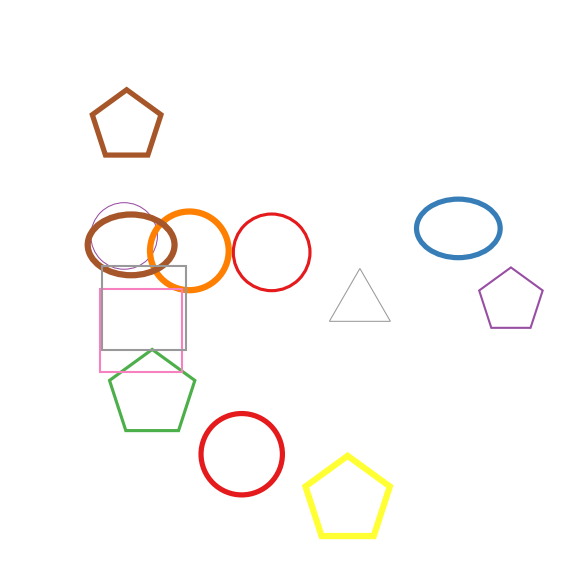[{"shape": "circle", "thickness": 1.5, "radius": 0.33, "center": [0.47, 0.562]}, {"shape": "circle", "thickness": 2.5, "radius": 0.35, "center": [0.419, 0.213]}, {"shape": "oval", "thickness": 2.5, "radius": 0.36, "center": [0.794, 0.604]}, {"shape": "pentagon", "thickness": 1.5, "radius": 0.39, "center": [0.264, 0.316]}, {"shape": "pentagon", "thickness": 1, "radius": 0.29, "center": [0.885, 0.478]}, {"shape": "circle", "thickness": 0.5, "radius": 0.29, "center": [0.215, 0.591]}, {"shape": "circle", "thickness": 3, "radius": 0.34, "center": [0.328, 0.565]}, {"shape": "pentagon", "thickness": 3, "radius": 0.38, "center": [0.602, 0.133]}, {"shape": "oval", "thickness": 3, "radius": 0.38, "center": [0.227, 0.575]}, {"shape": "pentagon", "thickness": 2.5, "radius": 0.31, "center": [0.219, 0.781]}, {"shape": "square", "thickness": 1, "radius": 0.36, "center": [0.244, 0.427]}, {"shape": "triangle", "thickness": 0.5, "radius": 0.31, "center": [0.623, 0.473]}, {"shape": "square", "thickness": 1, "radius": 0.36, "center": [0.249, 0.466]}]